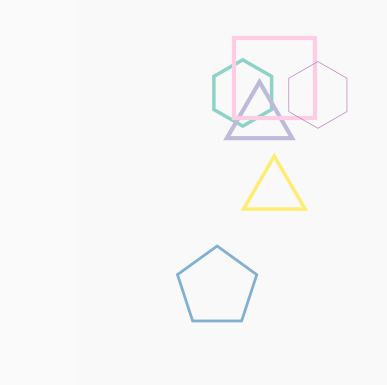[{"shape": "hexagon", "thickness": 2.5, "radius": 0.43, "center": [0.626, 0.759]}, {"shape": "triangle", "thickness": 3, "radius": 0.49, "center": [0.67, 0.69]}, {"shape": "pentagon", "thickness": 2, "radius": 0.54, "center": [0.56, 0.253]}, {"shape": "square", "thickness": 3, "radius": 0.52, "center": [0.707, 0.797]}, {"shape": "hexagon", "thickness": 0.5, "radius": 0.43, "center": [0.82, 0.753]}, {"shape": "triangle", "thickness": 2.5, "radius": 0.46, "center": [0.708, 0.503]}]